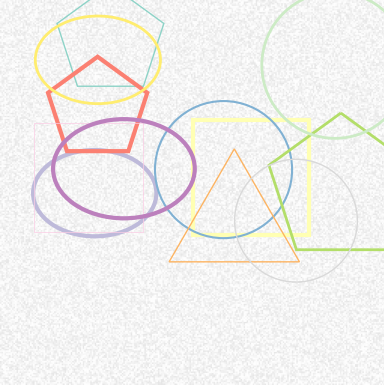[{"shape": "pentagon", "thickness": 1, "radius": 0.73, "center": [0.287, 0.894]}, {"shape": "square", "thickness": 3, "radius": 0.75, "center": [0.652, 0.54]}, {"shape": "oval", "thickness": 3, "radius": 0.8, "center": [0.246, 0.498]}, {"shape": "pentagon", "thickness": 3, "radius": 0.68, "center": [0.254, 0.717]}, {"shape": "circle", "thickness": 1.5, "radius": 0.89, "center": [0.581, 0.559]}, {"shape": "triangle", "thickness": 1, "radius": 0.98, "center": [0.609, 0.418]}, {"shape": "pentagon", "thickness": 2, "radius": 0.98, "center": [0.885, 0.51]}, {"shape": "square", "thickness": 0.5, "radius": 0.71, "center": [0.229, 0.539]}, {"shape": "circle", "thickness": 1, "radius": 0.8, "center": [0.769, 0.427]}, {"shape": "oval", "thickness": 3, "radius": 0.92, "center": [0.322, 0.562]}, {"shape": "circle", "thickness": 2, "radius": 0.95, "center": [0.87, 0.831]}, {"shape": "oval", "thickness": 2, "radius": 0.81, "center": [0.254, 0.845]}]